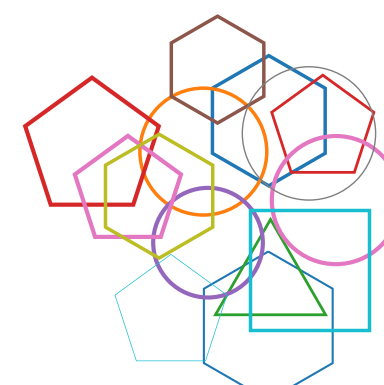[{"shape": "hexagon", "thickness": 1.5, "radius": 0.97, "center": [0.697, 0.153]}, {"shape": "hexagon", "thickness": 2.5, "radius": 0.85, "center": [0.698, 0.686]}, {"shape": "circle", "thickness": 2.5, "radius": 0.82, "center": [0.528, 0.606]}, {"shape": "triangle", "thickness": 2, "radius": 0.83, "center": [0.703, 0.265]}, {"shape": "pentagon", "thickness": 3, "radius": 0.91, "center": [0.239, 0.616]}, {"shape": "pentagon", "thickness": 2, "radius": 0.7, "center": [0.838, 0.665]}, {"shape": "circle", "thickness": 3, "radius": 0.71, "center": [0.54, 0.37]}, {"shape": "hexagon", "thickness": 2.5, "radius": 0.69, "center": [0.565, 0.819]}, {"shape": "circle", "thickness": 3, "radius": 0.83, "center": [0.872, 0.48]}, {"shape": "pentagon", "thickness": 3, "radius": 0.73, "center": [0.332, 0.502]}, {"shape": "circle", "thickness": 1, "radius": 0.87, "center": [0.803, 0.653]}, {"shape": "hexagon", "thickness": 2.5, "radius": 0.8, "center": [0.413, 0.49]}, {"shape": "pentagon", "thickness": 0.5, "radius": 0.76, "center": [0.444, 0.186]}, {"shape": "square", "thickness": 2.5, "radius": 0.78, "center": [0.804, 0.298]}]